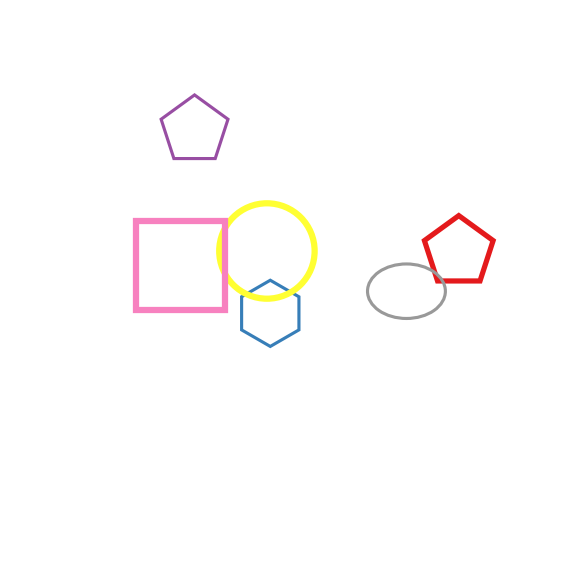[{"shape": "pentagon", "thickness": 2.5, "radius": 0.31, "center": [0.794, 0.563]}, {"shape": "hexagon", "thickness": 1.5, "radius": 0.29, "center": [0.468, 0.457]}, {"shape": "pentagon", "thickness": 1.5, "radius": 0.3, "center": [0.337, 0.774]}, {"shape": "circle", "thickness": 3, "radius": 0.41, "center": [0.462, 0.565]}, {"shape": "square", "thickness": 3, "radius": 0.39, "center": [0.313, 0.539]}, {"shape": "oval", "thickness": 1.5, "radius": 0.34, "center": [0.704, 0.495]}]